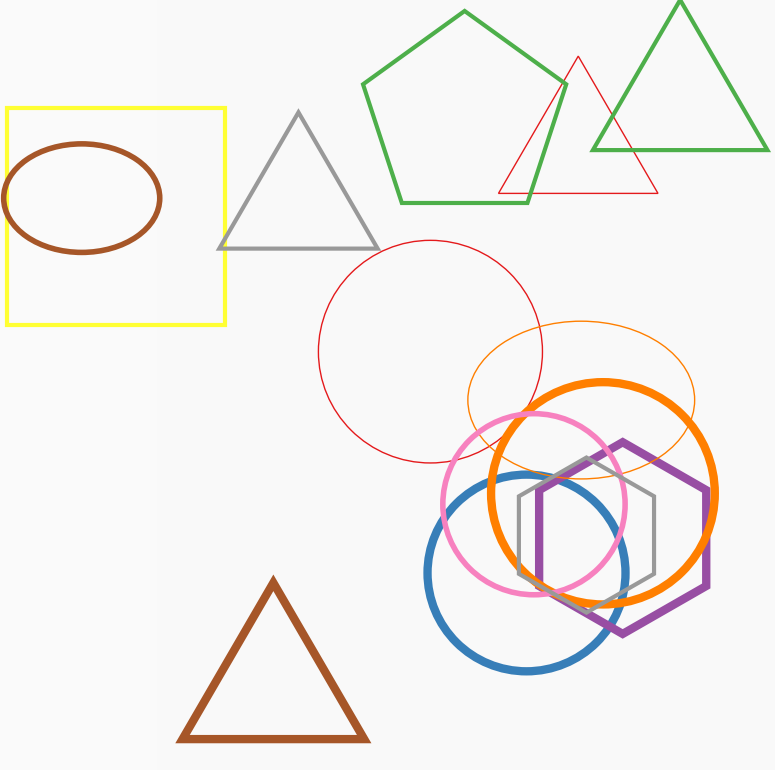[{"shape": "triangle", "thickness": 0.5, "radius": 0.59, "center": [0.746, 0.808]}, {"shape": "circle", "thickness": 0.5, "radius": 0.72, "center": [0.555, 0.543]}, {"shape": "circle", "thickness": 3, "radius": 0.64, "center": [0.679, 0.256]}, {"shape": "triangle", "thickness": 1.5, "radius": 0.65, "center": [0.878, 0.87]}, {"shape": "pentagon", "thickness": 1.5, "radius": 0.69, "center": [0.6, 0.848]}, {"shape": "hexagon", "thickness": 3, "radius": 0.62, "center": [0.803, 0.301]}, {"shape": "oval", "thickness": 0.5, "radius": 0.73, "center": [0.75, 0.48]}, {"shape": "circle", "thickness": 3, "radius": 0.72, "center": [0.778, 0.359]}, {"shape": "square", "thickness": 1.5, "radius": 0.7, "center": [0.15, 0.719]}, {"shape": "triangle", "thickness": 3, "radius": 0.68, "center": [0.353, 0.108]}, {"shape": "oval", "thickness": 2, "radius": 0.5, "center": [0.105, 0.743]}, {"shape": "circle", "thickness": 2, "radius": 0.59, "center": [0.689, 0.345]}, {"shape": "triangle", "thickness": 1.5, "radius": 0.59, "center": [0.385, 0.736]}, {"shape": "hexagon", "thickness": 1.5, "radius": 0.5, "center": [0.757, 0.305]}]